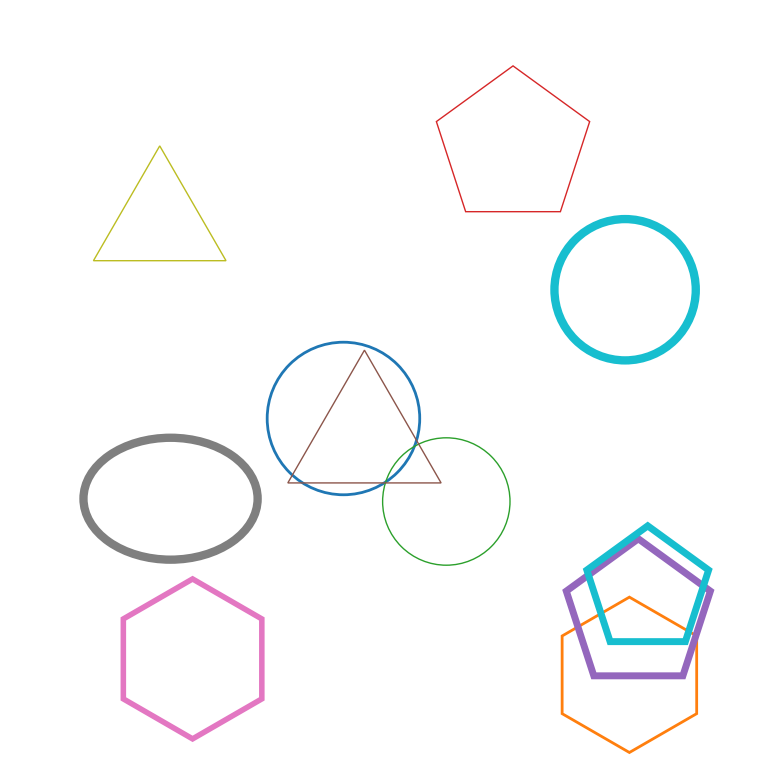[{"shape": "circle", "thickness": 1, "radius": 0.5, "center": [0.446, 0.457]}, {"shape": "hexagon", "thickness": 1, "radius": 0.5, "center": [0.817, 0.124]}, {"shape": "circle", "thickness": 0.5, "radius": 0.41, "center": [0.58, 0.349]}, {"shape": "pentagon", "thickness": 0.5, "radius": 0.52, "center": [0.666, 0.81]}, {"shape": "pentagon", "thickness": 2.5, "radius": 0.49, "center": [0.829, 0.202]}, {"shape": "triangle", "thickness": 0.5, "radius": 0.57, "center": [0.473, 0.43]}, {"shape": "hexagon", "thickness": 2, "radius": 0.52, "center": [0.25, 0.144]}, {"shape": "oval", "thickness": 3, "radius": 0.57, "center": [0.221, 0.352]}, {"shape": "triangle", "thickness": 0.5, "radius": 0.5, "center": [0.207, 0.711]}, {"shape": "pentagon", "thickness": 2.5, "radius": 0.42, "center": [0.841, 0.234]}, {"shape": "circle", "thickness": 3, "radius": 0.46, "center": [0.812, 0.624]}]